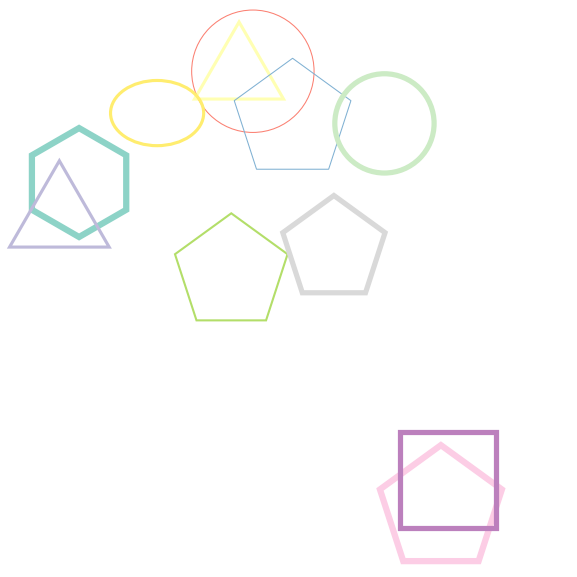[{"shape": "hexagon", "thickness": 3, "radius": 0.47, "center": [0.137, 0.683]}, {"shape": "triangle", "thickness": 1.5, "radius": 0.44, "center": [0.414, 0.872]}, {"shape": "triangle", "thickness": 1.5, "radius": 0.5, "center": [0.103, 0.621]}, {"shape": "circle", "thickness": 0.5, "radius": 0.53, "center": [0.438, 0.876]}, {"shape": "pentagon", "thickness": 0.5, "radius": 0.53, "center": [0.507, 0.792]}, {"shape": "pentagon", "thickness": 1, "radius": 0.51, "center": [0.4, 0.527]}, {"shape": "pentagon", "thickness": 3, "radius": 0.56, "center": [0.763, 0.117]}, {"shape": "pentagon", "thickness": 2.5, "radius": 0.47, "center": [0.578, 0.567]}, {"shape": "square", "thickness": 2.5, "radius": 0.41, "center": [0.776, 0.168]}, {"shape": "circle", "thickness": 2.5, "radius": 0.43, "center": [0.666, 0.785]}, {"shape": "oval", "thickness": 1.5, "radius": 0.4, "center": [0.272, 0.803]}]